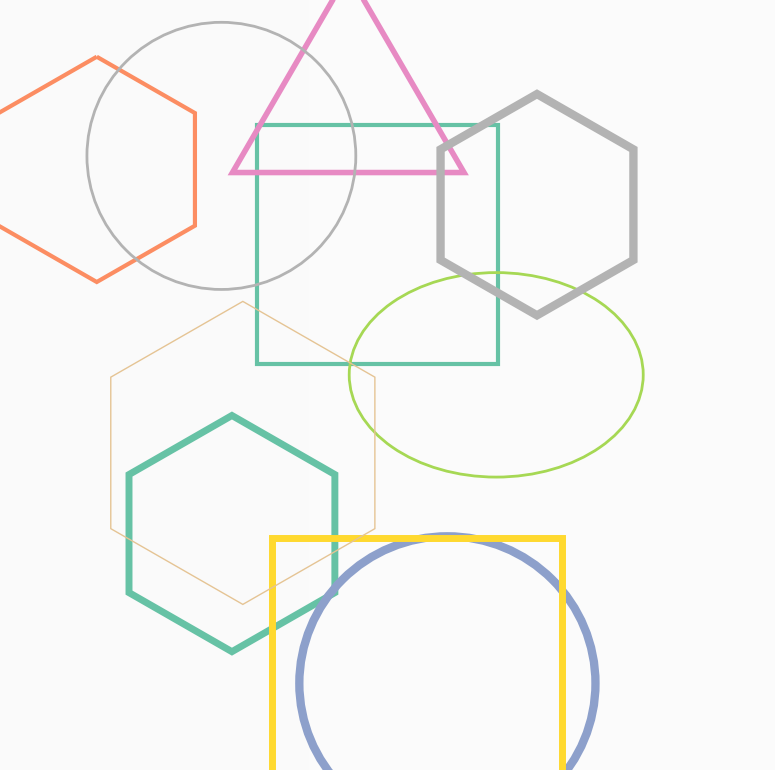[{"shape": "square", "thickness": 1.5, "radius": 0.77, "center": [0.487, 0.682]}, {"shape": "hexagon", "thickness": 2.5, "radius": 0.77, "center": [0.299, 0.307]}, {"shape": "hexagon", "thickness": 1.5, "radius": 0.73, "center": [0.125, 0.78]}, {"shape": "circle", "thickness": 3, "radius": 0.96, "center": [0.577, 0.112]}, {"shape": "triangle", "thickness": 2, "radius": 0.86, "center": [0.449, 0.862]}, {"shape": "oval", "thickness": 1, "radius": 0.95, "center": [0.64, 0.513]}, {"shape": "square", "thickness": 2.5, "radius": 0.93, "center": [0.538, 0.115]}, {"shape": "hexagon", "thickness": 0.5, "radius": 0.98, "center": [0.313, 0.412]}, {"shape": "hexagon", "thickness": 3, "radius": 0.72, "center": [0.693, 0.734]}, {"shape": "circle", "thickness": 1, "radius": 0.87, "center": [0.286, 0.798]}]